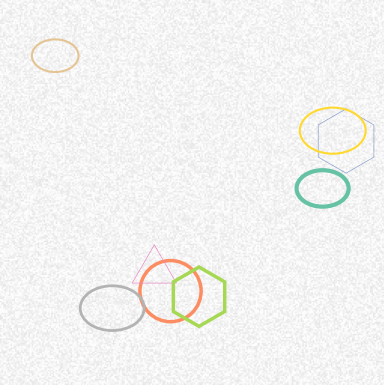[{"shape": "oval", "thickness": 3, "radius": 0.34, "center": [0.838, 0.511]}, {"shape": "circle", "thickness": 2.5, "radius": 0.4, "center": [0.443, 0.244]}, {"shape": "hexagon", "thickness": 0.5, "radius": 0.42, "center": [0.899, 0.634]}, {"shape": "triangle", "thickness": 0.5, "radius": 0.33, "center": [0.401, 0.298]}, {"shape": "hexagon", "thickness": 2.5, "radius": 0.38, "center": [0.517, 0.229]}, {"shape": "oval", "thickness": 1.5, "radius": 0.43, "center": [0.864, 0.661]}, {"shape": "oval", "thickness": 1.5, "radius": 0.3, "center": [0.143, 0.855]}, {"shape": "oval", "thickness": 2, "radius": 0.42, "center": [0.291, 0.2]}]